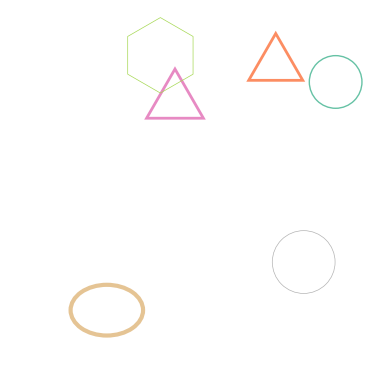[{"shape": "circle", "thickness": 1, "radius": 0.34, "center": [0.872, 0.787]}, {"shape": "triangle", "thickness": 2, "radius": 0.41, "center": [0.716, 0.832]}, {"shape": "triangle", "thickness": 2, "radius": 0.43, "center": [0.455, 0.736]}, {"shape": "hexagon", "thickness": 0.5, "radius": 0.49, "center": [0.417, 0.856]}, {"shape": "oval", "thickness": 3, "radius": 0.47, "center": [0.277, 0.194]}, {"shape": "circle", "thickness": 0.5, "radius": 0.41, "center": [0.789, 0.319]}]